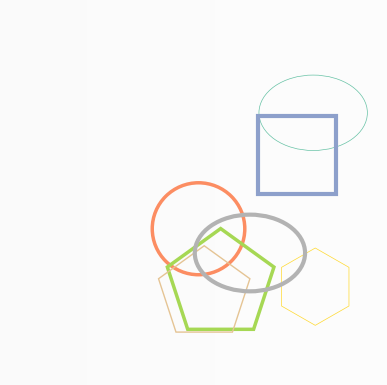[{"shape": "oval", "thickness": 0.5, "radius": 0.7, "center": [0.808, 0.707]}, {"shape": "circle", "thickness": 2.5, "radius": 0.6, "center": [0.512, 0.406]}, {"shape": "square", "thickness": 3, "radius": 0.51, "center": [0.767, 0.598]}, {"shape": "pentagon", "thickness": 2.5, "radius": 0.72, "center": [0.569, 0.262]}, {"shape": "hexagon", "thickness": 0.5, "radius": 0.5, "center": [0.814, 0.255]}, {"shape": "pentagon", "thickness": 1, "radius": 0.62, "center": [0.527, 0.238]}, {"shape": "oval", "thickness": 3, "radius": 0.71, "center": [0.645, 0.343]}]